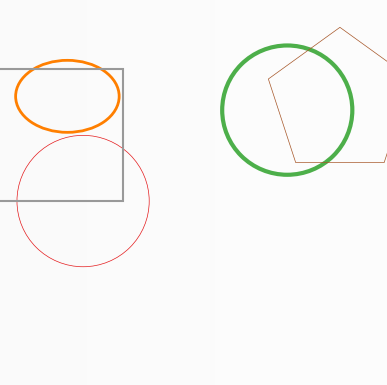[{"shape": "circle", "thickness": 0.5, "radius": 0.85, "center": [0.214, 0.478]}, {"shape": "circle", "thickness": 3, "radius": 0.84, "center": [0.741, 0.714]}, {"shape": "oval", "thickness": 2, "radius": 0.67, "center": [0.174, 0.75]}, {"shape": "pentagon", "thickness": 0.5, "radius": 0.97, "center": [0.877, 0.735]}, {"shape": "square", "thickness": 1.5, "radius": 0.86, "center": [0.146, 0.65]}]